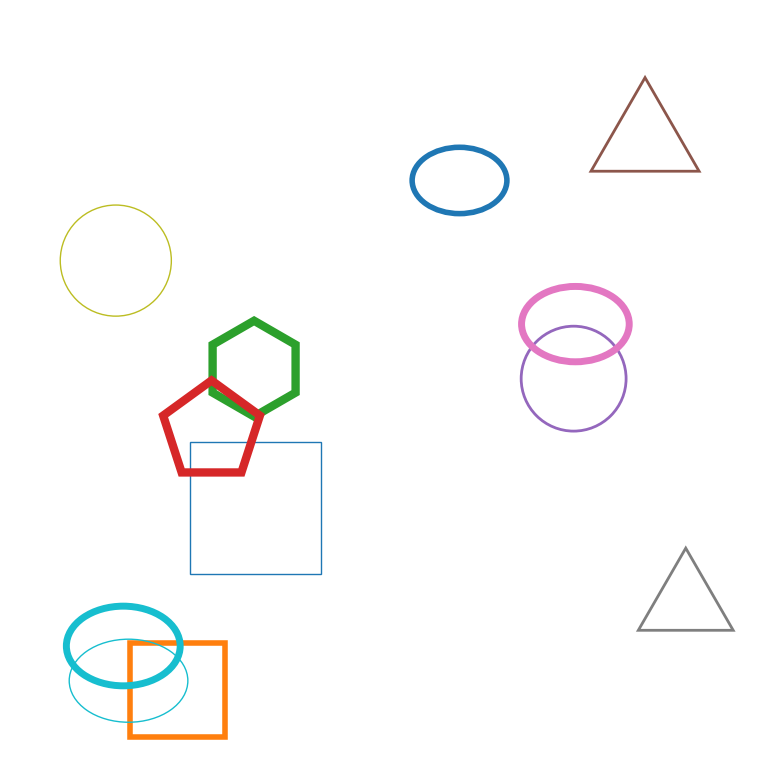[{"shape": "square", "thickness": 0.5, "radius": 0.43, "center": [0.332, 0.34]}, {"shape": "oval", "thickness": 2, "radius": 0.31, "center": [0.597, 0.766]}, {"shape": "square", "thickness": 2, "radius": 0.31, "center": [0.231, 0.104]}, {"shape": "hexagon", "thickness": 3, "radius": 0.31, "center": [0.33, 0.521]}, {"shape": "pentagon", "thickness": 3, "radius": 0.33, "center": [0.275, 0.44]}, {"shape": "circle", "thickness": 1, "radius": 0.34, "center": [0.745, 0.508]}, {"shape": "triangle", "thickness": 1, "radius": 0.41, "center": [0.838, 0.818]}, {"shape": "oval", "thickness": 2.5, "radius": 0.35, "center": [0.747, 0.579]}, {"shape": "triangle", "thickness": 1, "radius": 0.36, "center": [0.891, 0.217]}, {"shape": "circle", "thickness": 0.5, "radius": 0.36, "center": [0.15, 0.662]}, {"shape": "oval", "thickness": 0.5, "radius": 0.39, "center": [0.167, 0.116]}, {"shape": "oval", "thickness": 2.5, "radius": 0.37, "center": [0.16, 0.161]}]